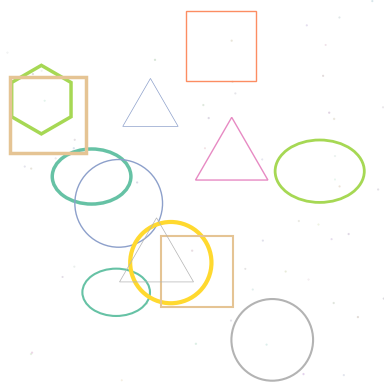[{"shape": "oval", "thickness": 1.5, "radius": 0.44, "center": [0.302, 0.241]}, {"shape": "oval", "thickness": 2.5, "radius": 0.51, "center": [0.238, 0.542]}, {"shape": "square", "thickness": 1, "radius": 0.45, "center": [0.574, 0.88]}, {"shape": "circle", "thickness": 1, "radius": 0.57, "center": [0.308, 0.472]}, {"shape": "triangle", "thickness": 0.5, "radius": 0.42, "center": [0.391, 0.713]}, {"shape": "triangle", "thickness": 1, "radius": 0.54, "center": [0.602, 0.587]}, {"shape": "oval", "thickness": 2, "radius": 0.58, "center": [0.83, 0.555]}, {"shape": "hexagon", "thickness": 2.5, "radius": 0.44, "center": [0.107, 0.741]}, {"shape": "circle", "thickness": 3, "radius": 0.53, "center": [0.444, 0.318]}, {"shape": "square", "thickness": 1.5, "radius": 0.46, "center": [0.512, 0.295]}, {"shape": "square", "thickness": 2.5, "radius": 0.49, "center": [0.124, 0.701]}, {"shape": "triangle", "thickness": 0.5, "radius": 0.55, "center": [0.407, 0.323]}, {"shape": "circle", "thickness": 1.5, "radius": 0.53, "center": [0.707, 0.117]}]